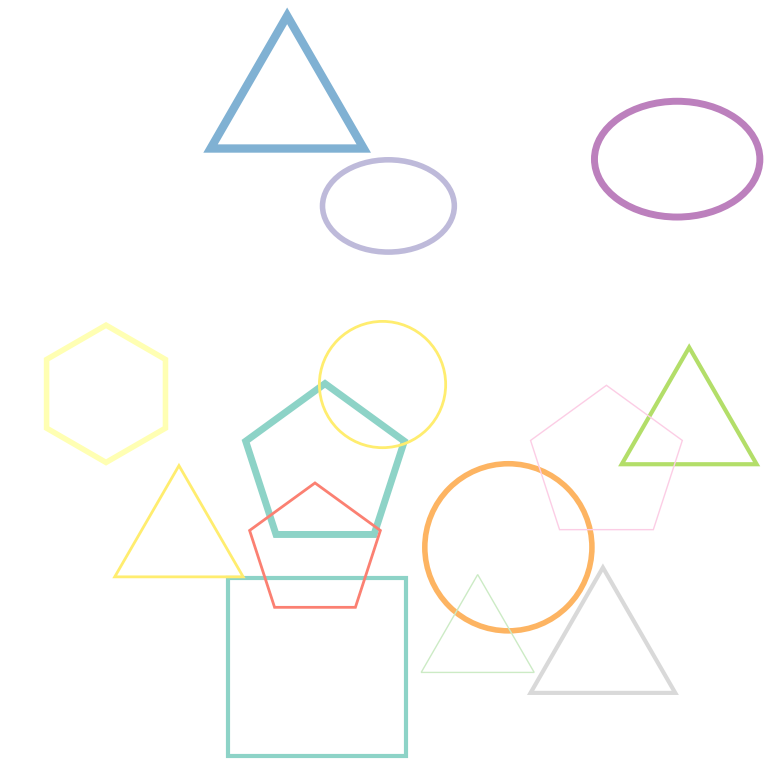[{"shape": "square", "thickness": 1.5, "radius": 0.58, "center": [0.412, 0.134]}, {"shape": "pentagon", "thickness": 2.5, "radius": 0.54, "center": [0.422, 0.394]}, {"shape": "hexagon", "thickness": 2, "radius": 0.45, "center": [0.138, 0.489]}, {"shape": "oval", "thickness": 2, "radius": 0.43, "center": [0.504, 0.733]}, {"shape": "pentagon", "thickness": 1, "radius": 0.45, "center": [0.409, 0.283]}, {"shape": "triangle", "thickness": 3, "radius": 0.57, "center": [0.373, 0.865]}, {"shape": "circle", "thickness": 2, "radius": 0.54, "center": [0.66, 0.289]}, {"shape": "triangle", "thickness": 1.5, "radius": 0.51, "center": [0.895, 0.448]}, {"shape": "pentagon", "thickness": 0.5, "radius": 0.52, "center": [0.788, 0.396]}, {"shape": "triangle", "thickness": 1.5, "radius": 0.54, "center": [0.783, 0.154]}, {"shape": "oval", "thickness": 2.5, "radius": 0.54, "center": [0.879, 0.793]}, {"shape": "triangle", "thickness": 0.5, "radius": 0.42, "center": [0.62, 0.169]}, {"shape": "triangle", "thickness": 1, "radius": 0.48, "center": [0.232, 0.299]}, {"shape": "circle", "thickness": 1, "radius": 0.41, "center": [0.497, 0.501]}]